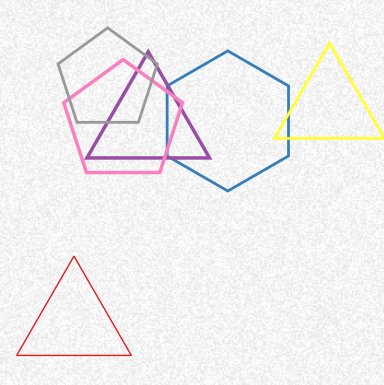[{"shape": "triangle", "thickness": 1, "radius": 0.86, "center": [0.192, 0.163]}, {"shape": "hexagon", "thickness": 2, "radius": 0.91, "center": [0.592, 0.686]}, {"shape": "triangle", "thickness": 2.5, "radius": 0.92, "center": [0.385, 0.682]}, {"shape": "triangle", "thickness": 2, "radius": 0.82, "center": [0.856, 0.723]}, {"shape": "pentagon", "thickness": 2.5, "radius": 0.81, "center": [0.32, 0.683]}, {"shape": "pentagon", "thickness": 2, "radius": 0.68, "center": [0.28, 0.792]}]